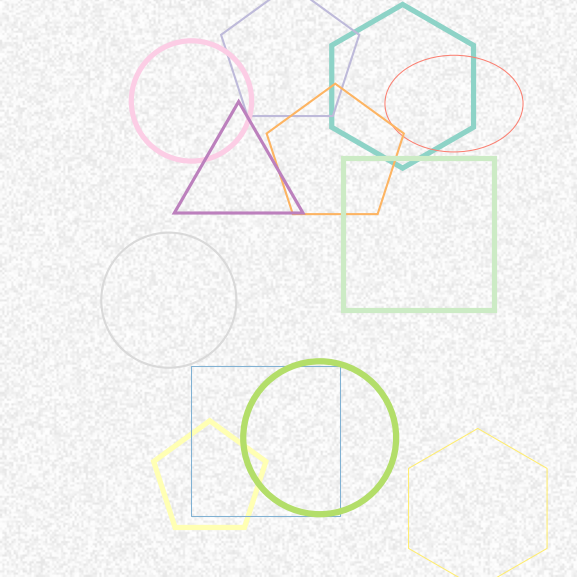[{"shape": "hexagon", "thickness": 2.5, "radius": 0.71, "center": [0.697, 0.85]}, {"shape": "pentagon", "thickness": 2.5, "radius": 0.51, "center": [0.363, 0.168]}, {"shape": "pentagon", "thickness": 1, "radius": 0.63, "center": [0.502, 0.9]}, {"shape": "oval", "thickness": 0.5, "radius": 0.6, "center": [0.786, 0.82]}, {"shape": "square", "thickness": 0.5, "radius": 0.65, "center": [0.46, 0.235]}, {"shape": "pentagon", "thickness": 1, "radius": 0.62, "center": [0.58, 0.729]}, {"shape": "circle", "thickness": 3, "radius": 0.66, "center": [0.554, 0.241]}, {"shape": "circle", "thickness": 2.5, "radius": 0.52, "center": [0.332, 0.824]}, {"shape": "circle", "thickness": 1, "radius": 0.58, "center": [0.292, 0.479]}, {"shape": "triangle", "thickness": 1.5, "radius": 0.64, "center": [0.413, 0.695]}, {"shape": "square", "thickness": 2.5, "radius": 0.66, "center": [0.725, 0.594]}, {"shape": "hexagon", "thickness": 0.5, "radius": 0.69, "center": [0.827, 0.119]}]